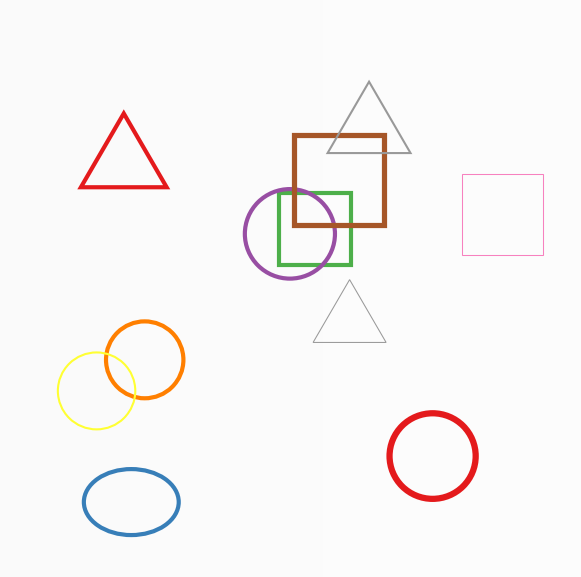[{"shape": "circle", "thickness": 3, "radius": 0.37, "center": [0.744, 0.209]}, {"shape": "triangle", "thickness": 2, "radius": 0.43, "center": [0.213, 0.717]}, {"shape": "oval", "thickness": 2, "radius": 0.41, "center": [0.226, 0.13]}, {"shape": "square", "thickness": 2, "radius": 0.31, "center": [0.541, 0.603]}, {"shape": "circle", "thickness": 2, "radius": 0.39, "center": [0.499, 0.594]}, {"shape": "circle", "thickness": 2, "radius": 0.33, "center": [0.249, 0.376]}, {"shape": "circle", "thickness": 1, "radius": 0.33, "center": [0.166, 0.322]}, {"shape": "square", "thickness": 2.5, "radius": 0.39, "center": [0.584, 0.688]}, {"shape": "square", "thickness": 0.5, "radius": 0.35, "center": [0.865, 0.627]}, {"shape": "triangle", "thickness": 1, "radius": 0.41, "center": [0.635, 0.775]}, {"shape": "triangle", "thickness": 0.5, "radius": 0.36, "center": [0.601, 0.442]}]